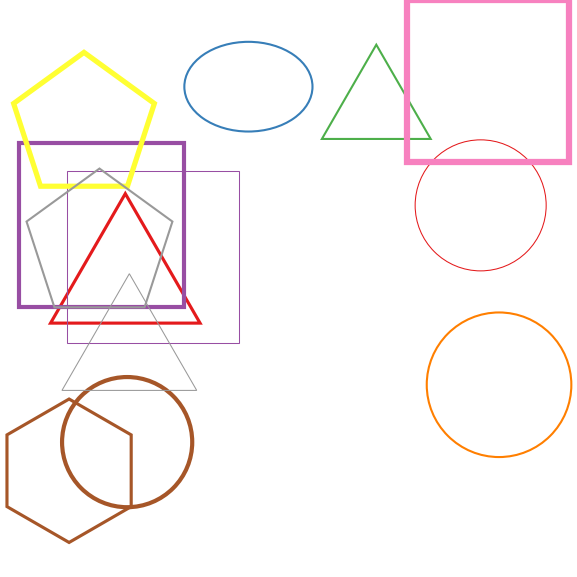[{"shape": "triangle", "thickness": 1.5, "radius": 0.75, "center": [0.217, 0.514]}, {"shape": "circle", "thickness": 0.5, "radius": 0.57, "center": [0.832, 0.644]}, {"shape": "oval", "thickness": 1, "radius": 0.55, "center": [0.43, 0.849]}, {"shape": "triangle", "thickness": 1, "radius": 0.54, "center": [0.652, 0.813]}, {"shape": "square", "thickness": 2, "radius": 0.71, "center": [0.176, 0.61]}, {"shape": "square", "thickness": 0.5, "radius": 0.74, "center": [0.264, 0.555]}, {"shape": "circle", "thickness": 1, "radius": 0.63, "center": [0.864, 0.333]}, {"shape": "pentagon", "thickness": 2.5, "radius": 0.64, "center": [0.145, 0.78]}, {"shape": "hexagon", "thickness": 1.5, "radius": 0.62, "center": [0.12, 0.184]}, {"shape": "circle", "thickness": 2, "radius": 0.56, "center": [0.22, 0.234]}, {"shape": "square", "thickness": 3, "radius": 0.7, "center": [0.845, 0.859]}, {"shape": "triangle", "thickness": 0.5, "radius": 0.67, "center": [0.224, 0.39]}, {"shape": "pentagon", "thickness": 1, "radius": 0.66, "center": [0.172, 0.574]}]